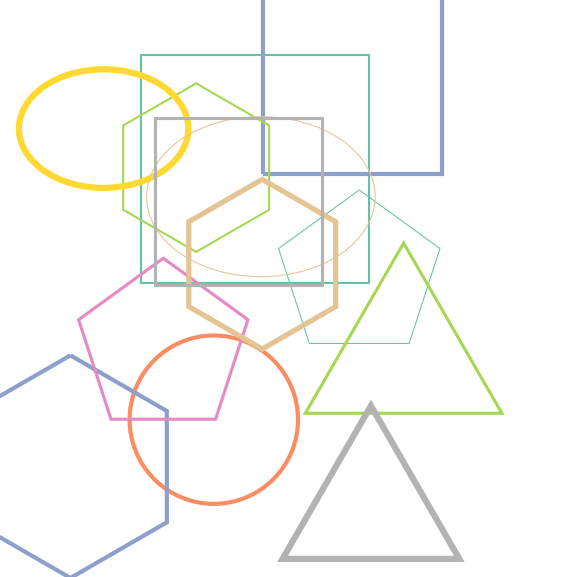[{"shape": "pentagon", "thickness": 0.5, "radius": 0.73, "center": [0.622, 0.523]}, {"shape": "square", "thickness": 1, "radius": 0.99, "center": [0.442, 0.706]}, {"shape": "circle", "thickness": 2, "radius": 0.73, "center": [0.37, 0.272]}, {"shape": "hexagon", "thickness": 2, "radius": 0.96, "center": [0.122, 0.191]}, {"shape": "square", "thickness": 2, "radius": 0.77, "center": [0.611, 0.853]}, {"shape": "pentagon", "thickness": 1.5, "radius": 0.77, "center": [0.283, 0.398]}, {"shape": "hexagon", "thickness": 1, "radius": 0.73, "center": [0.34, 0.709]}, {"shape": "triangle", "thickness": 1.5, "radius": 0.98, "center": [0.699, 0.382]}, {"shape": "oval", "thickness": 3, "radius": 0.73, "center": [0.179, 0.776]}, {"shape": "hexagon", "thickness": 2.5, "radius": 0.73, "center": [0.454, 0.542]}, {"shape": "oval", "thickness": 0.5, "radius": 0.99, "center": [0.452, 0.659]}, {"shape": "square", "thickness": 1.5, "radius": 0.72, "center": [0.413, 0.651]}, {"shape": "triangle", "thickness": 3, "radius": 0.88, "center": [0.642, 0.12]}]